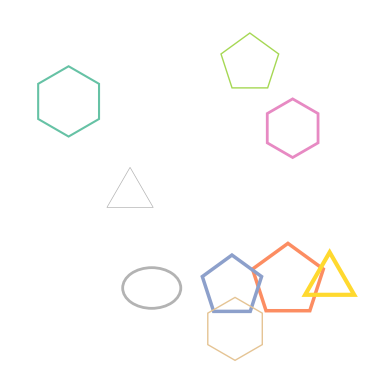[{"shape": "hexagon", "thickness": 1.5, "radius": 0.46, "center": [0.178, 0.737]}, {"shape": "pentagon", "thickness": 2.5, "radius": 0.48, "center": [0.748, 0.271]}, {"shape": "pentagon", "thickness": 2.5, "radius": 0.4, "center": [0.602, 0.257]}, {"shape": "hexagon", "thickness": 2, "radius": 0.38, "center": [0.76, 0.667]}, {"shape": "pentagon", "thickness": 1, "radius": 0.39, "center": [0.649, 0.835]}, {"shape": "triangle", "thickness": 3, "radius": 0.37, "center": [0.856, 0.271]}, {"shape": "hexagon", "thickness": 1, "radius": 0.41, "center": [0.61, 0.146]}, {"shape": "oval", "thickness": 2, "radius": 0.38, "center": [0.394, 0.252]}, {"shape": "triangle", "thickness": 0.5, "radius": 0.35, "center": [0.338, 0.496]}]